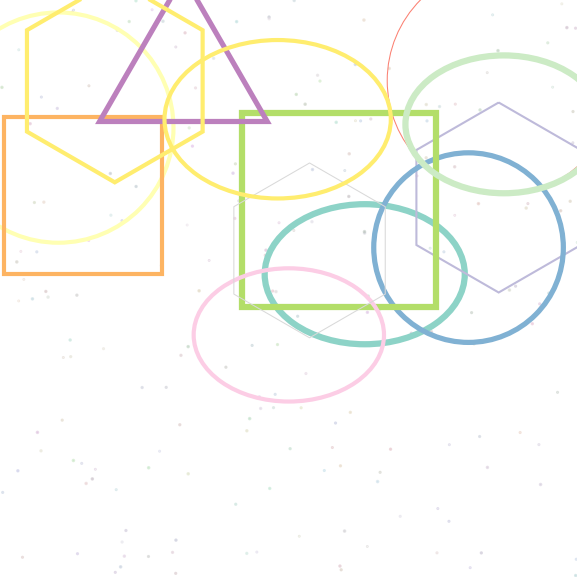[{"shape": "oval", "thickness": 3, "radius": 0.87, "center": [0.632, 0.524]}, {"shape": "circle", "thickness": 2, "radius": 1.0, "center": [0.101, 0.778]}, {"shape": "hexagon", "thickness": 1, "radius": 0.82, "center": [0.864, 0.657]}, {"shape": "circle", "thickness": 0.5, "radius": 0.99, "center": [0.869, 0.86]}, {"shape": "circle", "thickness": 2.5, "radius": 0.82, "center": [0.811, 0.57]}, {"shape": "square", "thickness": 2, "radius": 0.68, "center": [0.143, 0.661]}, {"shape": "square", "thickness": 3, "radius": 0.84, "center": [0.587, 0.636]}, {"shape": "oval", "thickness": 2, "radius": 0.82, "center": [0.5, 0.419]}, {"shape": "hexagon", "thickness": 0.5, "radius": 0.76, "center": [0.536, 0.566]}, {"shape": "triangle", "thickness": 2.5, "radius": 0.84, "center": [0.318, 0.873]}, {"shape": "oval", "thickness": 3, "radius": 0.85, "center": [0.873, 0.784]}, {"shape": "oval", "thickness": 2, "radius": 0.98, "center": [0.481, 0.793]}, {"shape": "hexagon", "thickness": 2, "radius": 0.88, "center": [0.199, 0.859]}]